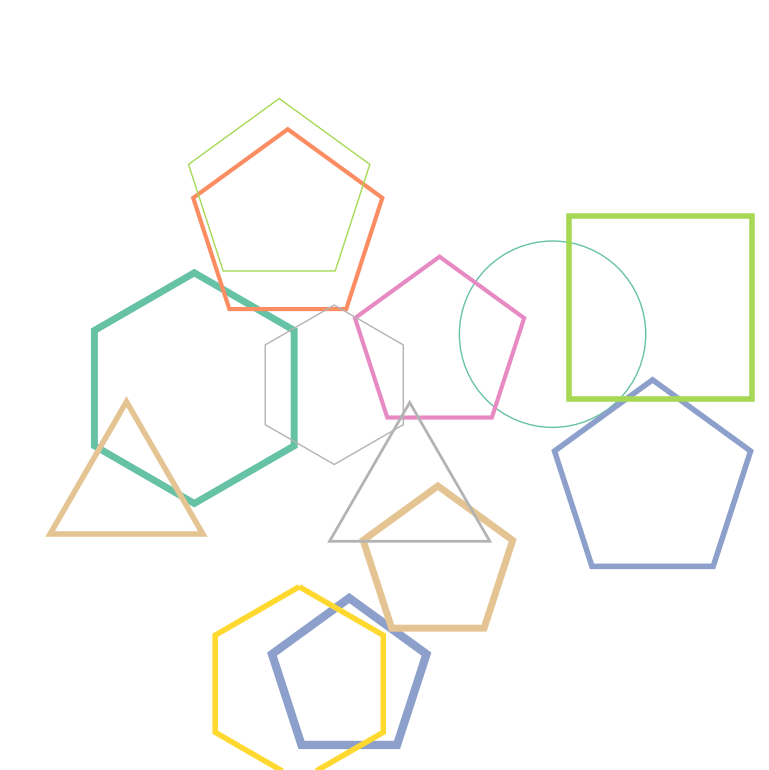[{"shape": "hexagon", "thickness": 2.5, "radius": 0.75, "center": [0.252, 0.496]}, {"shape": "circle", "thickness": 0.5, "radius": 0.61, "center": [0.718, 0.566]}, {"shape": "pentagon", "thickness": 1.5, "radius": 0.65, "center": [0.374, 0.703]}, {"shape": "pentagon", "thickness": 2, "radius": 0.67, "center": [0.847, 0.373]}, {"shape": "pentagon", "thickness": 3, "radius": 0.53, "center": [0.454, 0.118]}, {"shape": "pentagon", "thickness": 1.5, "radius": 0.58, "center": [0.571, 0.551]}, {"shape": "square", "thickness": 2, "radius": 0.59, "center": [0.858, 0.601]}, {"shape": "pentagon", "thickness": 0.5, "radius": 0.62, "center": [0.363, 0.748]}, {"shape": "hexagon", "thickness": 2, "radius": 0.63, "center": [0.389, 0.112]}, {"shape": "triangle", "thickness": 2, "radius": 0.57, "center": [0.164, 0.364]}, {"shape": "pentagon", "thickness": 2.5, "radius": 0.51, "center": [0.569, 0.267]}, {"shape": "triangle", "thickness": 1, "radius": 0.6, "center": [0.532, 0.357]}, {"shape": "hexagon", "thickness": 0.5, "radius": 0.52, "center": [0.434, 0.5]}]